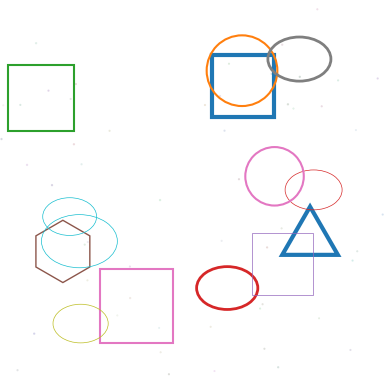[{"shape": "square", "thickness": 3, "radius": 0.4, "center": [0.631, 0.777]}, {"shape": "triangle", "thickness": 3, "radius": 0.42, "center": [0.805, 0.38]}, {"shape": "circle", "thickness": 1.5, "radius": 0.46, "center": [0.629, 0.816]}, {"shape": "square", "thickness": 1.5, "radius": 0.43, "center": [0.106, 0.746]}, {"shape": "oval", "thickness": 2, "radius": 0.4, "center": [0.59, 0.252]}, {"shape": "oval", "thickness": 0.5, "radius": 0.37, "center": [0.815, 0.507]}, {"shape": "square", "thickness": 0.5, "radius": 0.4, "center": [0.734, 0.315]}, {"shape": "hexagon", "thickness": 1, "radius": 0.4, "center": [0.163, 0.347]}, {"shape": "square", "thickness": 1.5, "radius": 0.48, "center": [0.355, 0.205]}, {"shape": "circle", "thickness": 1.5, "radius": 0.38, "center": [0.713, 0.542]}, {"shape": "oval", "thickness": 2, "radius": 0.41, "center": [0.778, 0.847]}, {"shape": "oval", "thickness": 0.5, "radius": 0.36, "center": [0.209, 0.16]}, {"shape": "oval", "thickness": 0.5, "radius": 0.35, "center": [0.181, 0.437]}, {"shape": "oval", "thickness": 0.5, "radius": 0.49, "center": [0.206, 0.374]}]